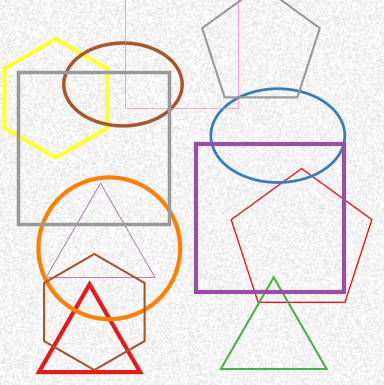[{"shape": "triangle", "thickness": 3, "radius": 0.76, "center": [0.233, 0.109]}, {"shape": "pentagon", "thickness": 1, "radius": 0.96, "center": [0.783, 0.37]}, {"shape": "oval", "thickness": 2, "radius": 0.87, "center": [0.722, 0.648]}, {"shape": "triangle", "thickness": 1.5, "radius": 0.79, "center": [0.711, 0.121]}, {"shape": "triangle", "thickness": 0.5, "radius": 0.82, "center": [0.261, 0.361]}, {"shape": "square", "thickness": 3, "radius": 0.96, "center": [0.7, 0.434]}, {"shape": "circle", "thickness": 3, "radius": 0.92, "center": [0.284, 0.355]}, {"shape": "hexagon", "thickness": 3, "radius": 0.77, "center": [0.145, 0.745]}, {"shape": "hexagon", "thickness": 1.5, "radius": 0.75, "center": [0.245, 0.19]}, {"shape": "oval", "thickness": 2.5, "radius": 0.77, "center": [0.319, 0.781]}, {"shape": "square", "thickness": 0.5, "radius": 0.73, "center": [0.471, 0.867]}, {"shape": "square", "thickness": 2.5, "radius": 0.98, "center": [0.243, 0.616]}, {"shape": "pentagon", "thickness": 1.5, "radius": 0.8, "center": [0.678, 0.877]}]